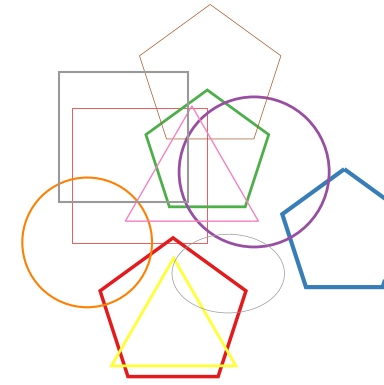[{"shape": "square", "thickness": 0.5, "radius": 0.88, "center": [0.362, 0.543]}, {"shape": "pentagon", "thickness": 2.5, "radius": 1.0, "center": [0.449, 0.183]}, {"shape": "pentagon", "thickness": 3, "radius": 0.85, "center": [0.894, 0.391]}, {"shape": "pentagon", "thickness": 2, "radius": 0.84, "center": [0.538, 0.599]}, {"shape": "circle", "thickness": 2, "radius": 0.97, "center": [0.66, 0.553]}, {"shape": "circle", "thickness": 1.5, "radius": 0.84, "center": [0.226, 0.37]}, {"shape": "triangle", "thickness": 2, "radius": 0.93, "center": [0.451, 0.143]}, {"shape": "pentagon", "thickness": 0.5, "radius": 0.97, "center": [0.546, 0.795]}, {"shape": "triangle", "thickness": 1, "radius": 1.0, "center": [0.498, 0.525]}, {"shape": "square", "thickness": 1.5, "radius": 0.84, "center": [0.32, 0.644]}, {"shape": "oval", "thickness": 0.5, "radius": 0.73, "center": [0.593, 0.289]}]